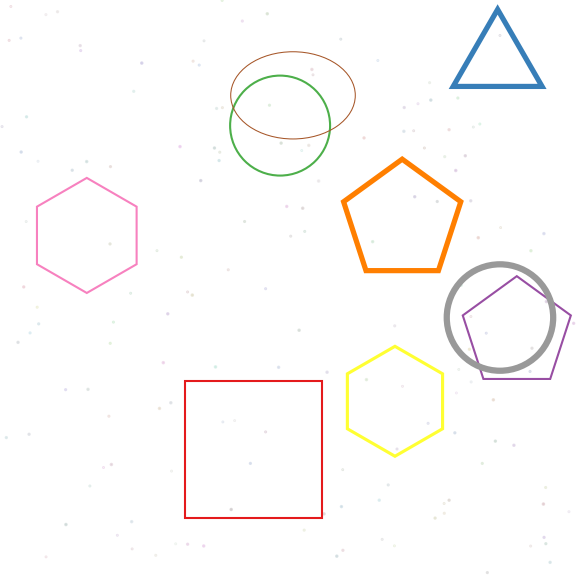[{"shape": "square", "thickness": 1, "radius": 0.59, "center": [0.438, 0.221]}, {"shape": "triangle", "thickness": 2.5, "radius": 0.44, "center": [0.862, 0.894]}, {"shape": "circle", "thickness": 1, "radius": 0.43, "center": [0.485, 0.782]}, {"shape": "pentagon", "thickness": 1, "radius": 0.49, "center": [0.895, 0.423]}, {"shape": "pentagon", "thickness": 2.5, "radius": 0.53, "center": [0.696, 0.617]}, {"shape": "hexagon", "thickness": 1.5, "radius": 0.48, "center": [0.684, 0.304]}, {"shape": "oval", "thickness": 0.5, "radius": 0.54, "center": [0.507, 0.834]}, {"shape": "hexagon", "thickness": 1, "radius": 0.5, "center": [0.15, 0.591]}, {"shape": "circle", "thickness": 3, "radius": 0.46, "center": [0.866, 0.449]}]